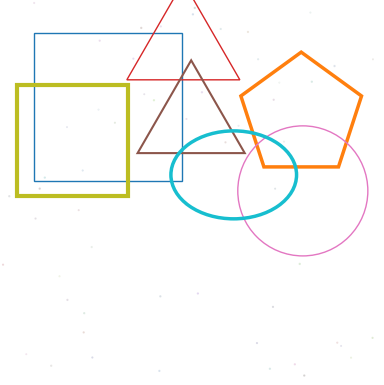[{"shape": "square", "thickness": 1, "radius": 0.96, "center": [0.28, 0.723]}, {"shape": "pentagon", "thickness": 2.5, "radius": 0.82, "center": [0.782, 0.7]}, {"shape": "triangle", "thickness": 1, "radius": 0.85, "center": [0.476, 0.877]}, {"shape": "triangle", "thickness": 1.5, "radius": 0.8, "center": [0.497, 0.683]}, {"shape": "circle", "thickness": 1, "radius": 0.84, "center": [0.787, 0.504]}, {"shape": "square", "thickness": 3, "radius": 0.72, "center": [0.188, 0.635]}, {"shape": "oval", "thickness": 2.5, "radius": 0.82, "center": [0.607, 0.546]}]